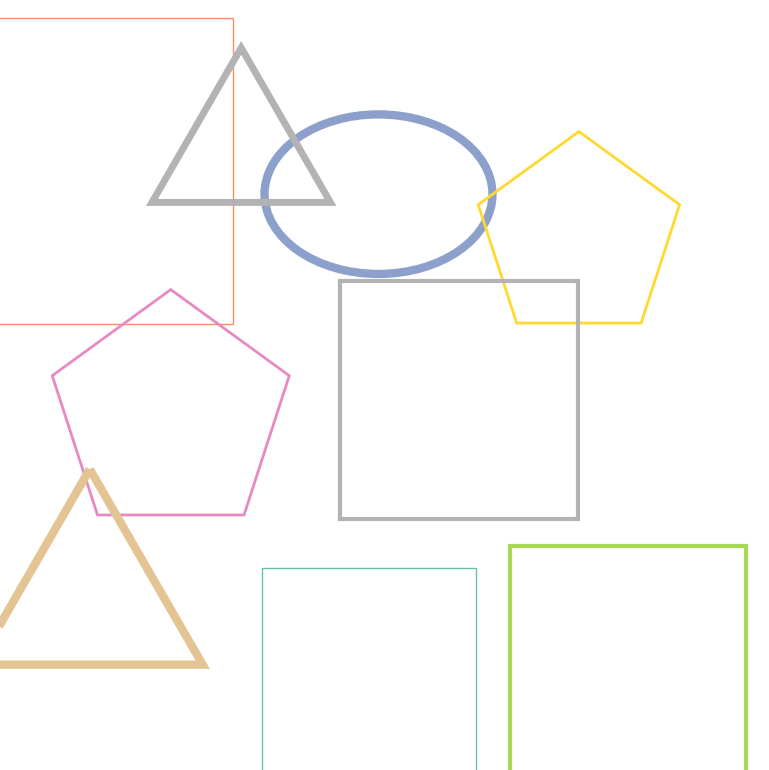[{"shape": "square", "thickness": 0.5, "radius": 0.69, "center": [0.479, 0.123]}, {"shape": "square", "thickness": 0.5, "radius": 0.99, "center": [0.104, 0.778]}, {"shape": "oval", "thickness": 3, "radius": 0.74, "center": [0.492, 0.748]}, {"shape": "pentagon", "thickness": 1, "radius": 0.81, "center": [0.222, 0.462]}, {"shape": "square", "thickness": 1.5, "radius": 0.77, "center": [0.816, 0.137]}, {"shape": "pentagon", "thickness": 1, "radius": 0.69, "center": [0.752, 0.692]}, {"shape": "triangle", "thickness": 3, "radius": 0.85, "center": [0.117, 0.221]}, {"shape": "triangle", "thickness": 2.5, "radius": 0.67, "center": [0.313, 0.804]}, {"shape": "square", "thickness": 1.5, "radius": 0.77, "center": [0.596, 0.48]}]